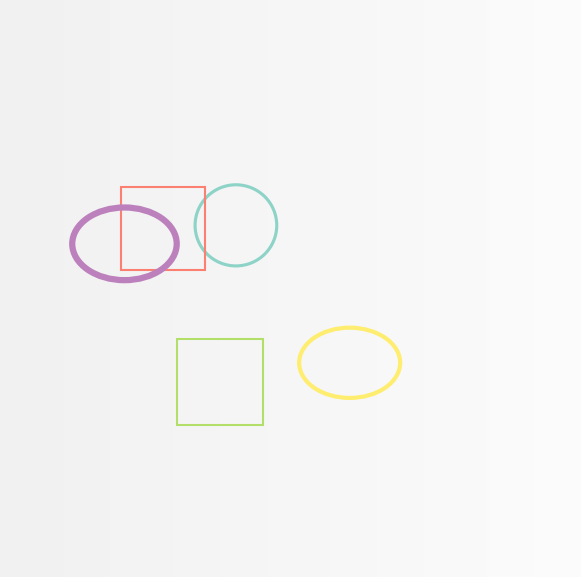[{"shape": "circle", "thickness": 1.5, "radius": 0.35, "center": [0.406, 0.609]}, {"shape": "square", "thickness": 1, "radius": 0.36, "center": [0.28, 0.604]}, {"shape": "square", "thickness": 1, "radius": 0.37, "center": [0.379, 0.337]}, {"shape": "oval", "thickness": 3, "radius": 0.45, "center": [0.214, 0.577]}, {"shape": "oval", "thickness": 2, "radius": 0.43, "center": [0.602, 0.371]}]